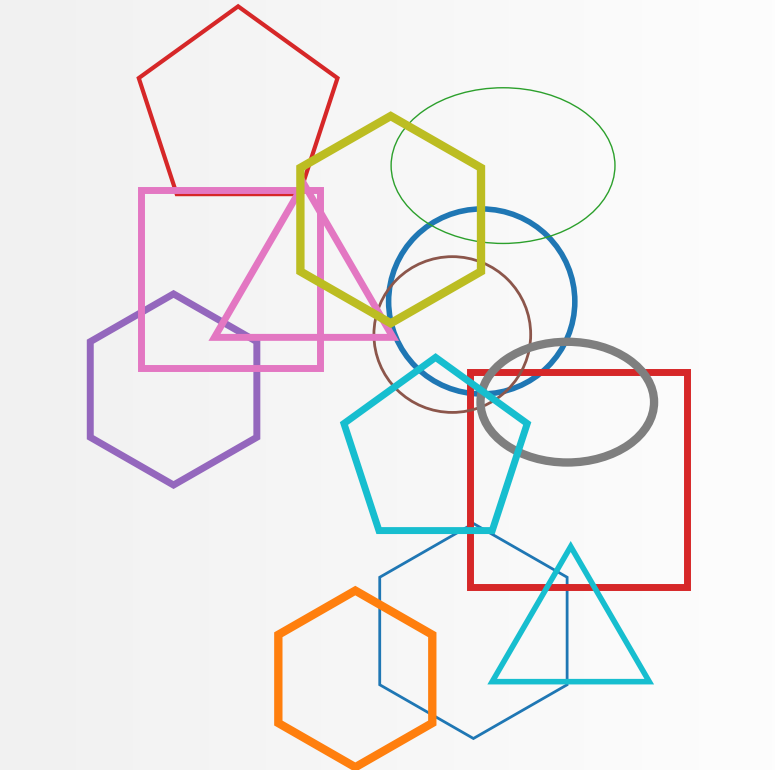[{"shape": "hexagon", "thickness": 1, "radius": 0.7, "center": [0.611, 0.181]}, {"shape": "circle", "thickness": 2, "radius": 0.6, "center": [0.622, 0.608]}, {"shape": "hexagon", "thickness": 3, "radius": 0.57, "center": [0.458, 0.118]}, {"shape": "oval", "thickness": 0.5, "radius": 0.72, "center": [0.649, 0.785]}, {"shape": "square", "thickness": 2.5, "radius": 0.7, "center": [0.746, 0.377]}, {"shape": "pentagon", "thickness": 1.5, "radius": 0.67, "center": [0.307, 0.857]}, {"shape": "hexagon", "thickness": 2.5, "radius": 0.62, "center": [0.224, 0.494]}, {"shape": "circle", "thickness": 1, "radius": 0.51, "center": [0.584, 0.566]}, {"shape": "square", "thickness": 2.5, "radius": 0.58, "center": [0.297, 0.637]}, {"shape": "triangle", "thickness": 2.5, "radius": 0.67, "center": [0.392, 0.628]}, {"shape": "oval", "thickness": 3, "radius": 0.56, "center": [0.732, 0.478]}, {"shape": "hexagon", "thickness": 3, "radius": 0.67, "center": [0.504, 0.715]}, {"shape": "pentagon", "thickness": 2.5, "radius": 0.62, "center": [0.562, 0.412]}, {"shape": "triangle", "thickness": 2, "radius": 0.59, "center": [0.736, 0.173]}]